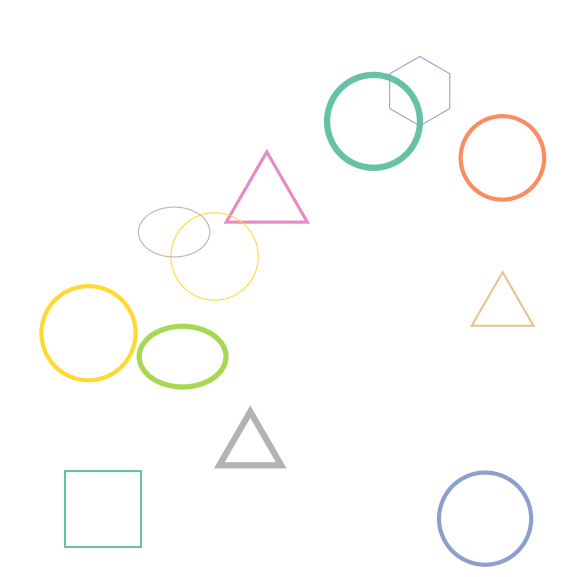[{"shape": "circle", "thickness": 3, "radius": 0.4, "center": [0.647, 0.789]}, {"shape": "square", "thickness": 1, "radius": 0.33, "center": [0.178, 0.118]}, {"shape": "circle", "thickness": 2, "radius": 0.36, "center": [0.87, 0.726]}, {"shape": "circle", "thickness": 2, "radius": 0.4, "center": [0.84, 0.101]}, {"shape": "hexagon", "thickness": 0.5, "radius": 0.3, "center": [0.727, 0.841]}, {"shape": "triangle", "thickness": 1.5, "radius": 0.41, "center": [0.462, 0.655]}, {"shape": "oval", "thickness": 2.5, "radius": 0.38, "center": [0.316, 0.382]}, {"shape": "circle", "thickness": 0.5, "radius": 0.38, "center": [0.372, 0.555]}, {"shape": "circle", "thickness": 2, "radius": 0.41, "center": [0.153, 0.422]}, {"shape": "triangle", "thickness": 1, "radius": 0.31, "center": [0.87, 0.466]}, {"shape": "oval", "thickness": 0.5, "radius": 0.31, "center": [0.302, 0.597]}, {"shape": "triangle", "thickness": 3, "radius": 0.31, "center": [0.433, 0.224]}]